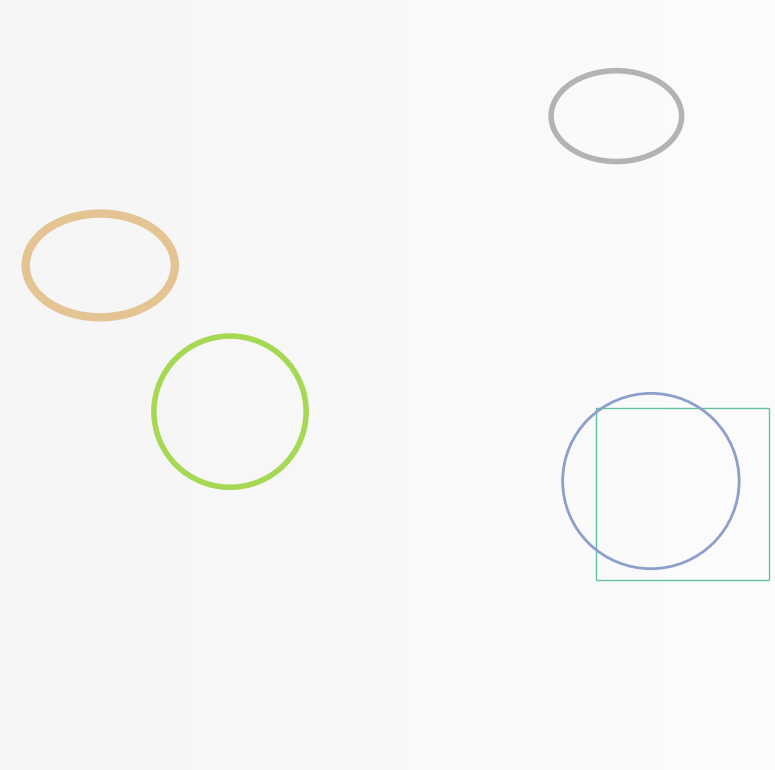[{"shape": "square", "thickness": 0.5, "radius": 0.56, "center": [0.881, 0.358]}, {"shape": "circle", "thickness": 1, "radius": 0.57, "center": [0.84, 0.375]}, {"shape": "circle", "thickness": 2, "radius": 0.49, "center": [0.297, 0.465]}, {"shape": "oval", "thickness": 3, "radius": 0.48, "center": [0.129, 0.655]}, {"shape": "oval", "thickness": 2, "radius": 0.42, "center": [0.795, 0.849]}]